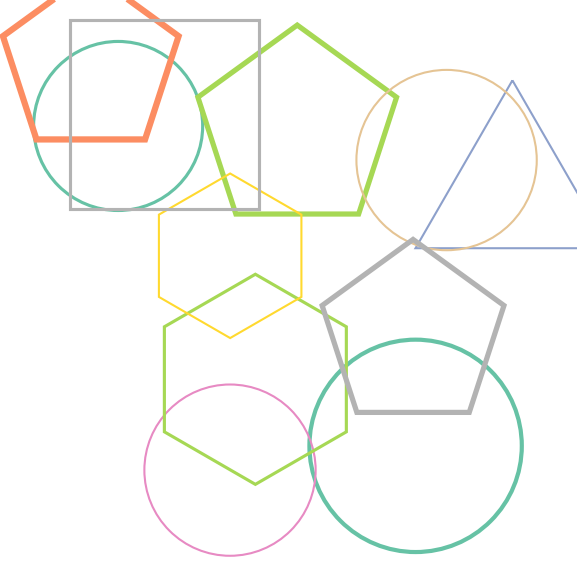[{"shape": "circle", "thickness": 1.5, "radius": 0.73, "center": [0.205, 0.781]}, {"shape": "circle", "thickness": 2, "radius": 0.92, "center": [0.72, 0.227]}, {"shape": "pentagon", "thickness": 3, "radius": 0.8, "center": [0.157, 0.887]}, {"shape": "triangle", "thickness": 1, "radius": 0.97, "center": [0.887, 0.666]}, {"shape": "circle", "thickness": 1, "radius": 0.74, "center": [0.398, 0.185]}, {"shape": "pentagon", "thickness": 2.5, "radius": 0.9, "center": [0.515, 0.775]}, {"shape": "hexagon", "thickness": 1.5, "radius": 0.91, "center": [0.442, 0.342]}, {"shape": "hexagon", "thickness": 1, "radius": 0.71, "center": [0.399, 0.556]}, {"shape": "circle", "thickness": 1, "radius": 0.78, "center": [0.773, 0.722]}, {"shape": "pentagon", "thickness": 2.5, "radius": 0.83, "center": [0.715, 0.419]}, {"shape": "square", "thickness": 1.5, "radius": 0.82, "center": [0.285, 0.801]}]